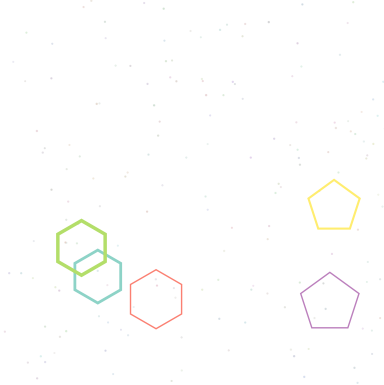[{"shape": "hexagon", "thickness": 2, "radius": 0.34, "center": [0.254, 0.282]}, {"shape": "hexagon", "thickness": 1, "radius": 0.38, "center": [0.405, 0.223]}, {"shape": "hexagon", "thickness": 2.5, "radius": 0.35, "center": [0.212, 0.356]}, {"shape": "pentagon", "thickness": 1, "radius": 0.4, "center": [0.857, 0.213]}, {"shape": "pentagon", "thickness": 1.5, "radius": 0.35, "center": [0.868, 0.463]}]